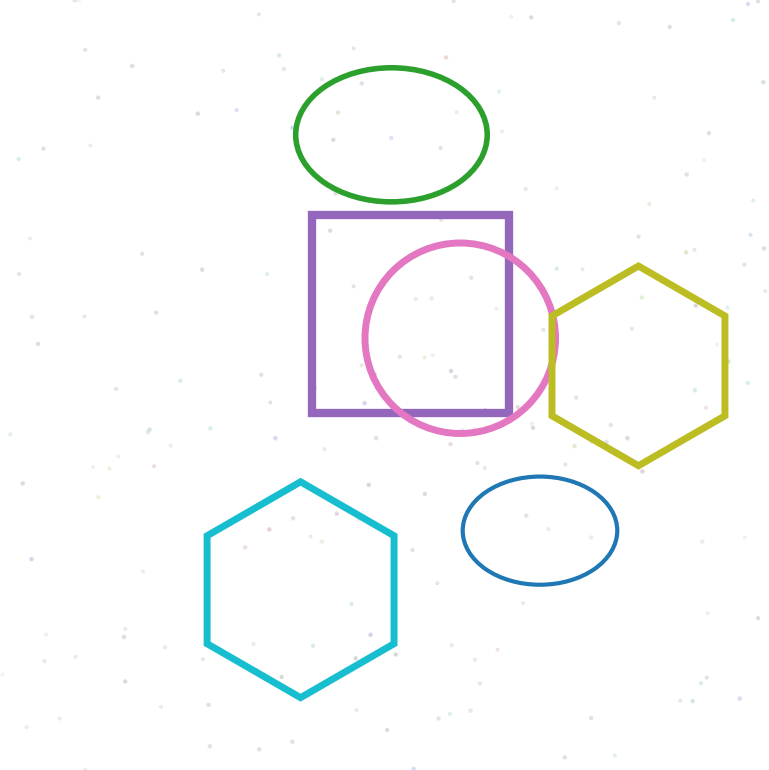[{"shape": "oval", "thickness": 1.5, "radius": 0.5, "center": [0.701, 0.311]}, {"shape": "oval", "thickness": 2, "radius": 0.62, "center": [0.508, 0.825]}, {"shape": "square", "thickness": 3, "radius": 0.64, "center": [0.533, 0.592]}, {"shape": "circle", "thickness": 2.5, "radius": 0.62, "center": [0.598, 0.561]}, {"shape": "hexagon", "thickness": 2.5, "radius": 0.65, "center": [0.829, 0.525]}, {"shape": "hexagon", "thickness": 2.5, "radius": 0.7, "center": [0.39, 0.234]}]